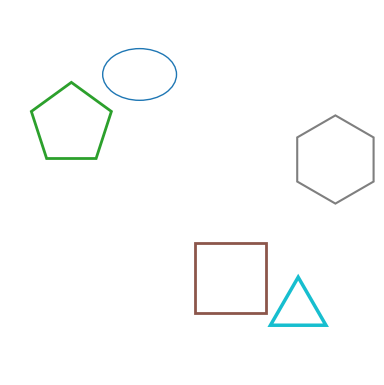[{"shape": "oval", "thickness": 1, "radius": 0.48, "center": [0.363, 0.807]}, {"shape": "pentagon", "thickness": 2, "radius": 0.55, "center": [0.185, 0.677]}, {"shape": "square", "thickness": 2, "radius": 0.46, "center": [0.599, 0.278]}, {"shape": "hexagon", "thickness": 1.5, "radius": 0.57, "center": [0.871, 0.586]}, {"shape": "triangle", "thickness": 2.5, "radius": 0.42, "center": [0.775, 0.197]}]